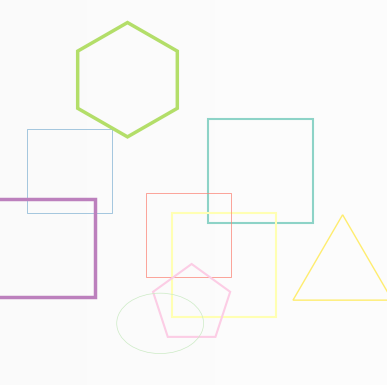[{"shape": "square", "thickness": 1.5, "radius": 0.67, "center": [0.672, 0.556]}, {"shape": "square", "thickness": 1.5, "radius": 0.67, "center": [0.578, 0.313]}, {"shape": "square", "thickness": 0.5, "radius": 0.54, "center": [0.486, 0.39]}, {"shape": "square", "thickness": 0.5, "radius": 0.55, "center": [0.179, 0.556]}, {"shape": "hexagon", "thickness": 2.5, "radius": 0.74, "center": [0.329, 0.793]}, {"shape": "pentagon", "thickness": 1.5, "radius": 0.52, "center": [0.495, 0.21]}, {"shape": "square", "thickness": 2.5, "radius": 0.64, "center": [0.116, 0.355]}, {"shape": "oval", "thickness": 0.5, "radius": 0.56, "center": [0.413, 0.16]}, {"shape": "triangle", "thickness": 1, "radius": 0.74, "center": [0.884, 0.294]}]